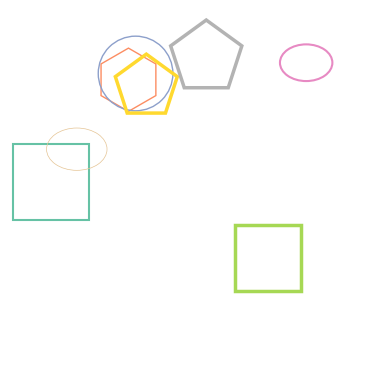[{"shape": "square", "thickness": 1.5, "radius": 0.49, "center": [0.131, 0.528]}, {"shape": "hexagon", "thickness": 1, "radius": 0.41, "center": [0.334, 0.793]}, {"shape": "circle", "thickness": 1, "radius": 0.48, "center": [0.352, 0.809]}, {"shape": "oval", "thickness": 1.5, "radius": 0.34, "center": [0.795, 0.837]}, {"shape": "square", "thickness": 2.5, "radius": 0.43, "center": [0.697, 0.33]}, {"shape": "pentagon", "thickness": 2.5, "radius": 0.42, "center": [0.38, 0.775]}, {"shape": "oval", "thickness": 0.5, "radius": 0.39, "center": [0.199, 0.613]}, {"shape": "pentagon", "thickness": 2.5, "radius": 0.49, "center": [0.536, 0.851]}]